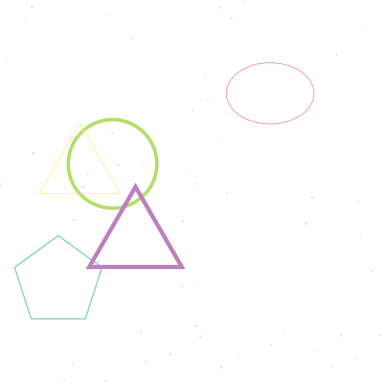[{"shape": "pentagon", "thickness": 1, "radius": 0.6, "center": [0.151, 0.268]}, {"shape": "oval", "thickness": 0.5, "radius": 0.57, "center": [0.702, 0.758]}, {"shape": "circle", "thickness": 2.5, "radius": 0.58, "center": [0.292, 0.574]}, {"shape": "triangle", "thickness": 3, "radius": 0.69, "center": [0.352, 0.376]}, {"shape": "triangle", "thickness": 0.5, "radius": 0.61, "center": [0.207, 0.558]}]